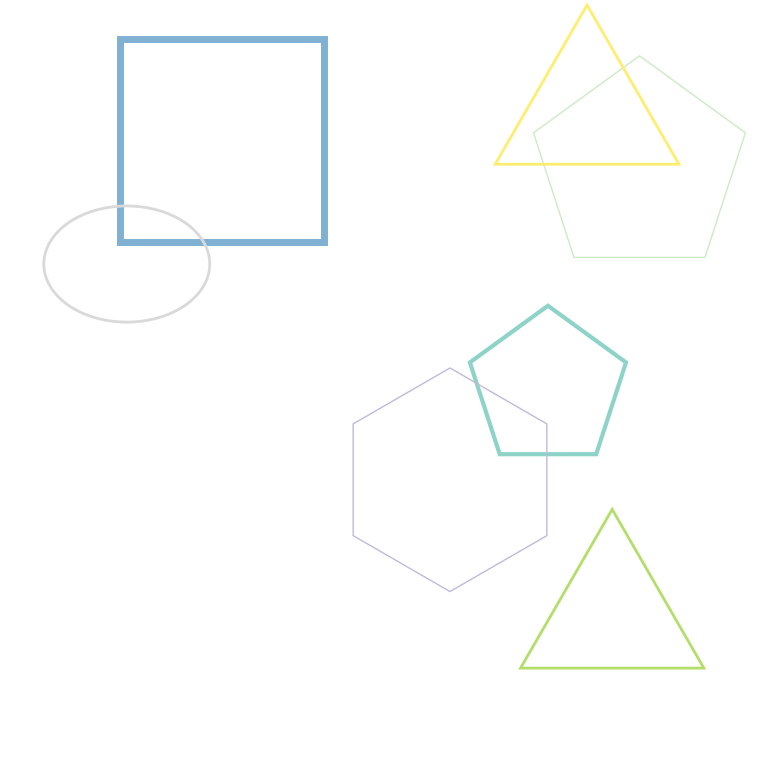[{"shape": "pentagon", "thickness": 1.5, "radius": 0.53, "center": [0.712, 0.496]}, {"shape": "hexagon", "thickness": 0.5, "radius": 0.73, "center": [0.584, 0.377]}, {"shape": "square", "thickness": 2.5, "radius": 0.66, "center": [0.288, 0.818]}, {"shape": "triangle", "thickness": 1, "radius": 0.69, "center": [0.795, 0.201]}, {"shape": "oval", "thickness": 1, "radius": 0.54, "center": [0.165, 0.657]}, {"shape": "pentagon", "thickness": 0.5, "radius": 0.72, "center": [0.83, 0.783]}, {"shape": "triangle", "thickness": 1, "radius": 0.69, "center": [0.762, 0.856]}]